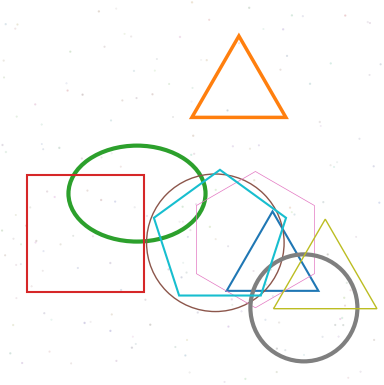[{"shape": "triangle", "thickness": 1.5, "radius": 0.69, "center": [0.708, 0.313]}, {"shape": "triangle", "thickness": 2.5, "radius": 0.7, "center": [0.621, 0.766]}, {"shape": "oval", "thickness": 3, "radius": 0.89, "center": [0.356, 0.497]}, {"shape": "square", "thickness": 1.5, "radius": 0.76, "center": [0.223, 0.394]}, {"shape": "circle", "thickness": 1, "radius": 0.89, "center": [0.559, 0.369]}, {"shape": "hexagon", "thickness": 0.5, "radius": 0.89, "center": [0.663, 0.378]}, {"shape": "circle", "thickness": 3, "radius": 0.69, "center": [0.789, 0.2]}, {"shape": "triangle", "thickness": 1, "radius": 0.78, "center": [0.845, 0.276]}, {"shape": "pentagon", "thickness": 1.5, "radius": 0.9, "center": [0.571, 0.378]}]